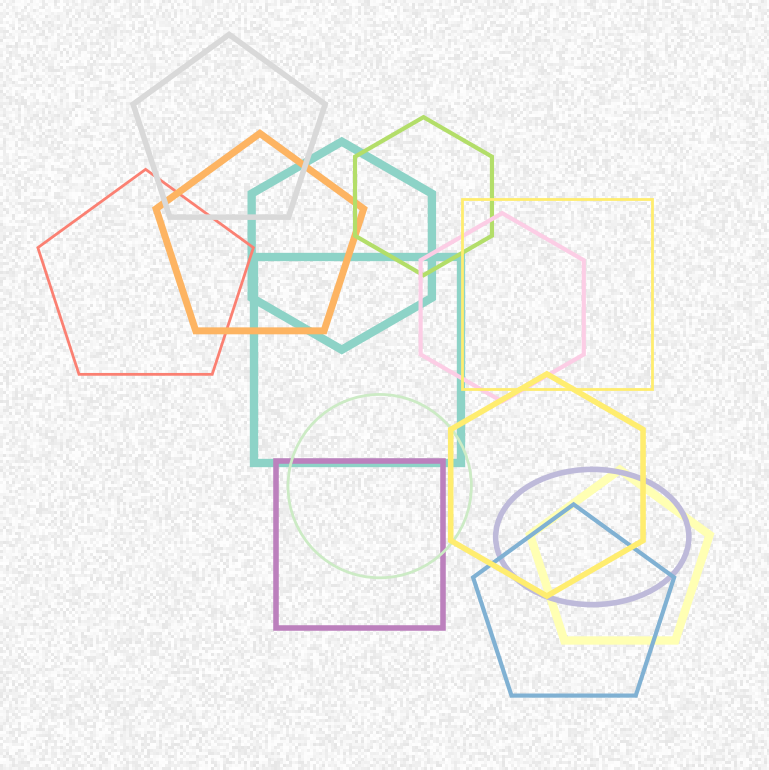[{"shape": "hexagon", "thickness": 3, "radius": 0.68, "center": [0.444, 0.681]}, {"shape": "square", "thickness": 3, "radius": 0.67, "center": [0.465, 0.533]}, {"shape": "pentagon", "thickness": 3, "radius": 0.61, "center": [0.805, 0.267]}, {"shape": "oval", "thickness": 2, "radius": 0.63, "center": [0.769, 0.303]}, {"shape": "pentagon", "thickness": 1, "radius": 0.74, "center": [0.189, 0.633]}, {"shape": "pentagon", "thickness": 1.5, "radius": 0.69, "center": [0.745, 0.208]}, {"shape": "pentagon", "thickness": 2.5, "radius": 0.71, "center": [0.338, 0.685]}, {"shape": "hexagon", "thickness": 1.5, "radius": 0.51, "center": [0.55, 0.745]}, {"shape": "hexagon", "thickness": 1.5, "radius": 0.61, "center": [0.652, 0.601]}, {"shape": "pentagon", "thickness": 2, "radius": 0.66, "center": [0.298, 0.824]}, {"shape": "square", "thickness": 2, "radius": 0.54, "center": [0.467, 0.293]}, {"shape": "circle", "thickness": 1, "radius": 0.6, "center": [0.493, 0.369]}, {"shape": "square", "thickness": 1, "radius": 0.62, "center": [0.724, 0.618]}, {"shape": "hexagon", "thickness": 2, "radius": 0.72, "center": [0.71, 0.37]}]